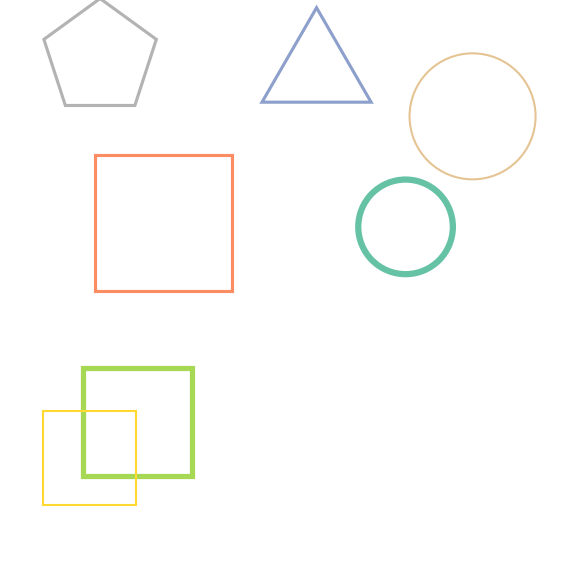[{"shape": "circle", "thickness": 3, "radius": 0.41, "center": [0.702, 0.606]}, {"shape": "square", "thickness": 1.5, "radius": 0.59, "center": [0.283, 0.613]}, {"shape": "triangle", "thickness": 1.5, "radius": 0.55, "center": [0.548, 0.877]}, {"shape": "square", "thickness": 2.5, "radius": 0.47, "center": [0.238, 0.268]}, {"shape": "square", "thickness": 1, "radius": 0.4, "center": [0.155, 0.206]}, {"shape": "circle", "thickness": 1, "radius": 0.55, "center": [0.818, 0.798]}, {"shape": "pentagon", "thickness": 1.5, "radius": 0.51, "center": [0.173, 0.899]}]